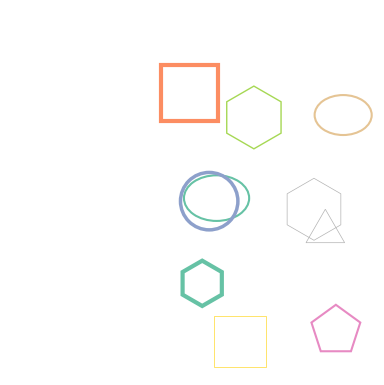[{"shape": "oval", "thickness": 1.5, "radius": 0.42, "center": [0.562, 0.485]}, {"shape": "hexagon", "thickness": 3, "radius": 0.29, "center": [0.525, 0.264]}, {"shape": "square", "thickness": 3, "radius": 0.36, "center": [0.492, 0.757]}, {"shape": "circle", "thickness": 2.5, "radius": 0.37, "center": [0.543, 0.478]}, {"shape": "pentagon", "thickness": 1.5, "radius": 0.33, "center": [0.872, 0.142]}, {"shape": "hexagon", "thickness": 1, "radius": 0.41, "center": [0.659, 0.695]}, {"shape": "square", "thickness": 0.5, "radius": 0.33, "center": [0.623, 0.113]}, {"shape": "oval", "thickness": 1.5, "radius": 0.37, "center": [0.891, 0.701]}, {"shape": "triangle", "thickness": 0.5, "radius": 0.29, "center": [0.845, 0.399]}, {"shape": "hexagon", "thickness": 0.5, "radius": 0.4, "center": [0.816, 0.456]}]